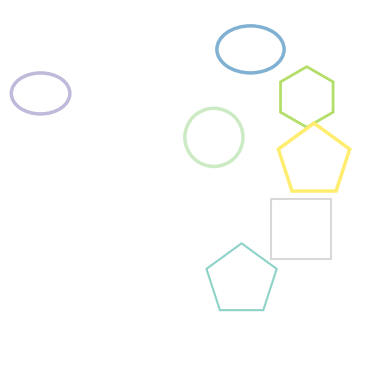[{"shape": "pentagon", "thickness": 1.5, "radius": 0.48, "center": [0.628, 0.272]}, {"shape": "oval", "thickness": 2.5, "radius": 0.38, "center": [0.105, 0.757]}, {"shape": "oval", "thickness": 2.5, "radius": 0.44, "center": [0.651, 0.872]}, {"shape": "hexagon", "thickness": 2, "radius": 0.39, "center": [0.797, 0.748]}, {"shape": "square", "thickness": 1.5, "radius": 0.39, "center": [0.781, 0.405]}, {"shape": "circle", "thickness": 2.5, "radius": 0.38, "center": [0.556, 0.643]}, {"shape": "pentagon", "thickness": 2.5, "radius": 0.49, "center": [0.816, 0.583]}]